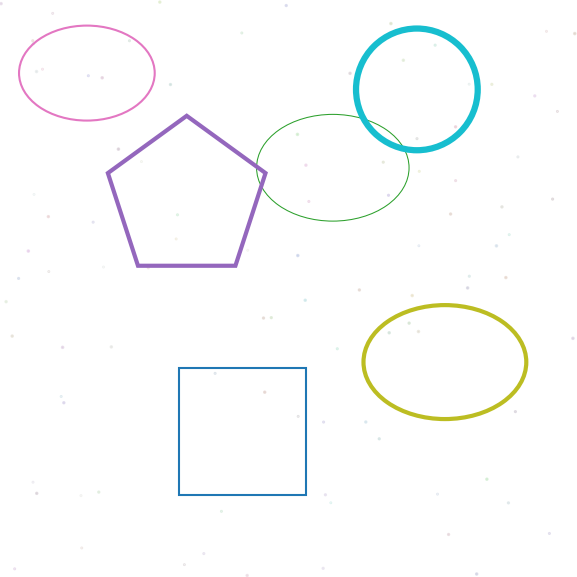[{"shape": "square", "thickness": 1, "radius": 0.55, "center": [0.42, 0.252]}, {"shape": "oval", "thickness": 0.5, "radius": 0.66, "center": [0.576, 0.709]}, {"shape": "pentagon", "thickness": 2, "radius": 0.72, "center": [0.323, 0.655]}, {"shape": "oval", "thickness": 1, "radius": 0.59, "center": [0.15, 0.873]}, {"shape": "oval", "thickness": 2, "radius": 0.7, "center": [0.77, 0.372]}, {"shape": "circle", "thickness": 3, "radius": 0.53, "center": [0.722, 0.844]}]